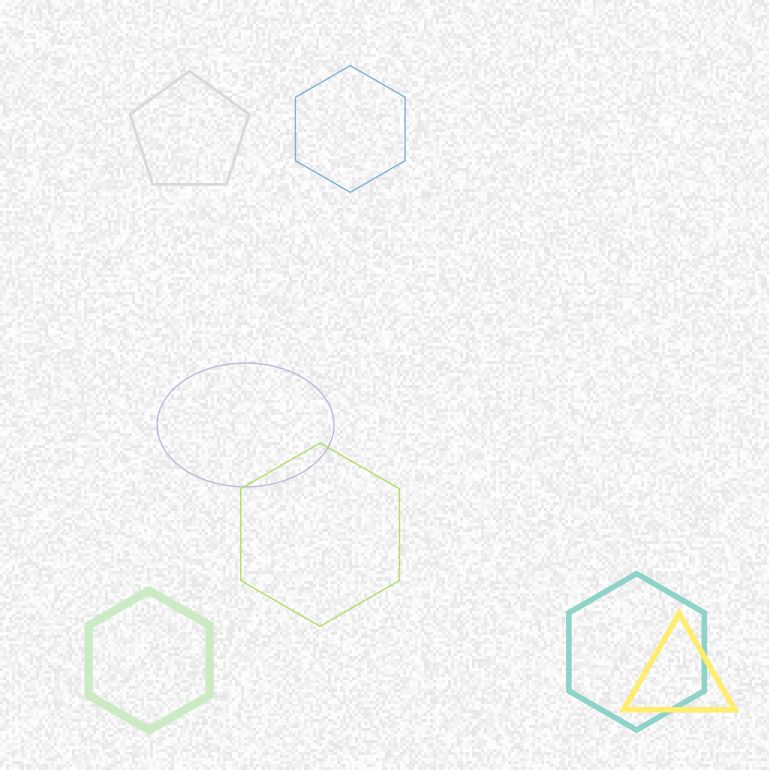[{"shape": "hexagon", "thickness": 2, "radius": 0.51, "center": [0.827, 0.153]}, {"shape": "oval", "thickness": 0.5, "radius": 0.57, "center": [0.319, 0.448]}, {"shape": "hexagon", "thickness": 0.5, "radius": 0.41, "center": [0.455, 0.832]}, {"shape": "hexagon", "thickness": 0.5, "radius": 0.6, "center": [0.416, 0.306]}, {"shape": "pentagon", "thickness": 1, "radius": 0.41, "center": [0.246, 0.826]}, {"shape": "hexagon", "thickness": 3, "radius": 0.45, "center": [0.194, 0.142]}, {"shape": "triangle", "thickness": 2, "radius": 0.42, "center": [0.882, 0.12]}]